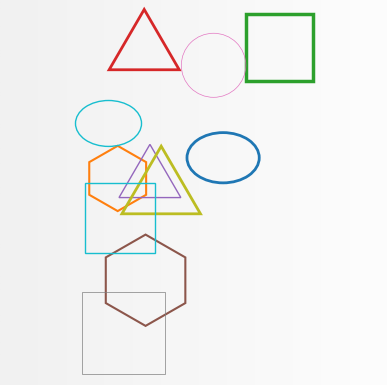[{"shape": "oval", "thickness": 2, "radius": 0.47, "center": [0.576, 0.59]}, {"shape": "hexagon", "thickness": 1.5, "radius": 0.42, "center": [0.304, 0.536]}, {"shape": "square", "thickness": 2.5, "radius": 0.44, "center": [0.721, 0.876]}, {"shape": "triangle", "thickness": 2, "radius": 0.52, "center": [0.372, 0.871]}, {"shape": "triangle", "thickness": 1, "radius": 0.46, "center": [0.387, 0.533]}, {"shape": "hexagon", "thickness": 1.5, "radius": 0.59, "center": [0.376, 0.272]}, {"shape": "circle", "thickness": 0.5, "radius": 0.42, "center": [0.551, 0.83]}, {"shape": "square", "thickness": 0.5, "radius": 0.53, "center": [0.319, 0.134]}, {"shape": "triangle", "thickness": 2, "radius": 0.59, "center": [0.416, 0.503]}, {"shape": "oval", "thickness": 1, "radius": 0.43, "center": [0.28, 0.679]}, {"shape": "square", "thickness": 1, "radius": 0.45, "center": [0.31, 0.435]}]